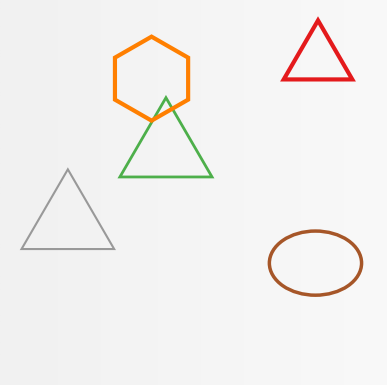[{"shape": "triangle", "thickness": 3, "radius": 0.51, "center": [0.821, 0.845]}, {"shape": "triangle", "thickness": 2, "radius": 0.69, "center": [0.428, 0.609]}, {"shape": "hexagon", "thickness": 3, "radius": 0.55, "center": [0.391, 0.796]}, {"shape": "oval", "thickness": 2.5, "radius": 0.59, "center": [0.814, 0.317]}, {"shape": "triangle", "thickness": 1.5, "radius": 0.69, "center": [0.175, 0.422]}]